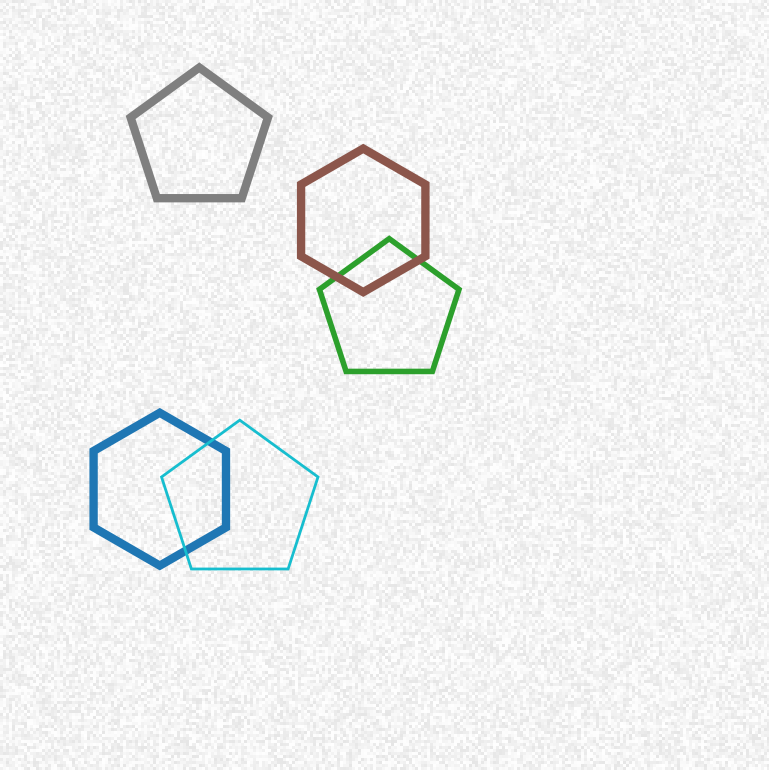[{"shape": "hexagon", "thickness": 3, "radius": 0.5, "center": [0.208, 0.365]}, {"shape": "pentagon", "thickness": 2, "radius": 0.48, "center": [0.505, 0.595]}, {"shape": "hexagon", "thickness": 3, "radius": 0.47, "center": [0.472, 0.714]}, {"shape": "pentagon", "thickness": 3, "radius": 0.47, "center": [0.259, 0.818]}, {"shape": "pentagon", "thickness": 1, "radius": 0.53, "center": [0.311, 0.348]}]